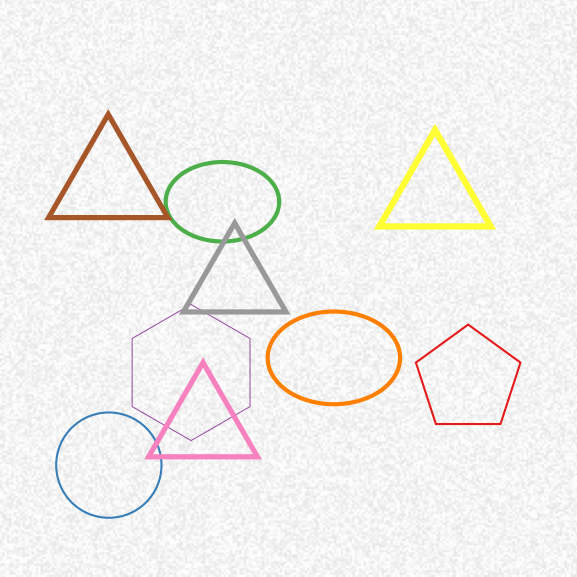[{"shape": "pentagon", "thickness": 1, "radius": 0.48, "center": [0.811, 0.342]}, {"shape": "circle", "thickness": 1, "radius": 0.46, "center": [0.188, 0.194]}, {"shape": "oval", "thickness": 2, "radius": 0.49, "center": [0.385, 0.65]}, {"shape": "hexagon", "thickness": 0.5, "radius": 0.59, "center": [0.331, 0.354]}, {"shape": "oval", "thickness": 2, "radius": 0.57, "center": [0.578, 0.379]}, {"shape": "triangle", "thickness": 3, "radius": 0.56, "center": [0.753, 0.663]}, {"shape": "triangle", "thickness": 2.5, "radius": 0.6, "center": [0.187, 0.682]}, {"shape": "triangle", "thickness": 2.5, "radius": 0.54, "center": [0.352, 0.263]}, {"shape": "triangle", "thickness": 2.5, "radius": 0.51, "center": [0.406, 0.51]}]